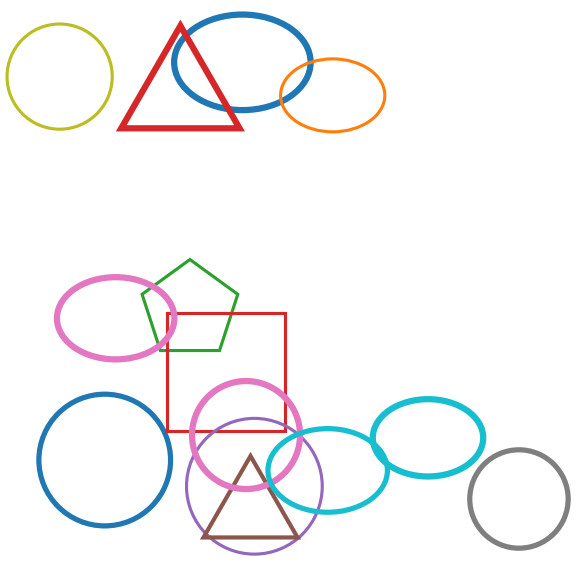[{"shape": "circle", "thickness": 2.5, "radius": 0.57, "center": [0.181, 0.203]}, {"shape": "oval", "thickness": 3, "radius": 0.59, "center": [0.42, 0.891]}, {"shape": "oval", "thickness": 1.5, "radius": 0.45, "center": [0.576, 0.834]}, {"shape": "pentagon", "thickness": 1.5, "radius": 0.44, "center": [0.329, 0.463]}, {"shape": "square", "thickness": 1.5, "radius": 0.51, "center": [0.391, 0.356]}, {"shape": "triangle", "thickness": 3, "radius": 0.59, "center": [0.312, 0.836]}, {"shape": "circle", "thickness": 1.5, "radius": 0.59, "center": [0.44, 0.157]}, {"shape": "triangle", "thickness": 2, "radius": 0.47, "center": [0.434, 0.115]}, {"shape": "oval", "thickness": 3, "radius": 0.51, "center": [0.2, 0.448]}, {"shape": "circle", "thickness": 3, "radius": 0.47, "center": [0.426, 0.246]}, {"shape": "circle", "thickness": 2.5, "radius": 0.43, "center": [0.899, 0.135]}, {"shape": "circle", "thickness": 1.5, "radius": 0.46, "center": [0.103, 0.866]}, {"shape": "oval", "thickness": 3, "radius": 0.48, "center": [0.741, 0.241]}, {"shape": "oval", "thickness": 2.5, "radius": 0.52, "center": [0.567, 0.185]}]